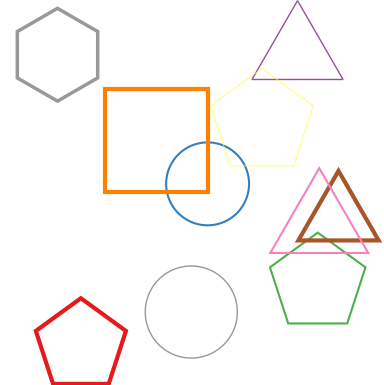[{"shape": "pentagon", "thickness": 3, "radius": 0.62, "center": [0.21, 0.102]}, {"shape": "circle", "thickness": 1.5, "radius": 0.54, "center": [0.539, 0.522]}, {"shape": "pentagon", "thickness": 1.5, "radius": 0.65, "center": [0.825, 0.265]}, {"shape": "triangle", "thickness": 1, "radius": 0.68, "center": [0.773, 0.862]}, {"shape": "square", "thickness": 3, "radius": 0.67, "center": [0.406, 0.636]}, {"shape": "pentagon", "thickness": 0.5, "radius": 0.7, "center": [0.68, 0.682]}, {"shape": "triangle", "thickness": 3, "radius": 0.6, "center": [0.879, 0.436]}, {"shape": "triangle", "thickness": 1.5, "radius": 0.73, "center": [0.829, 0.416]}, {"shape": "circle", "thickness": 1, "radius": 0.6, "center": [0.497, 0.19]}, {"shape": "hexagon", "thickness": 2.5, "radius": 0.6, "center": [0.149, 0.858]}]